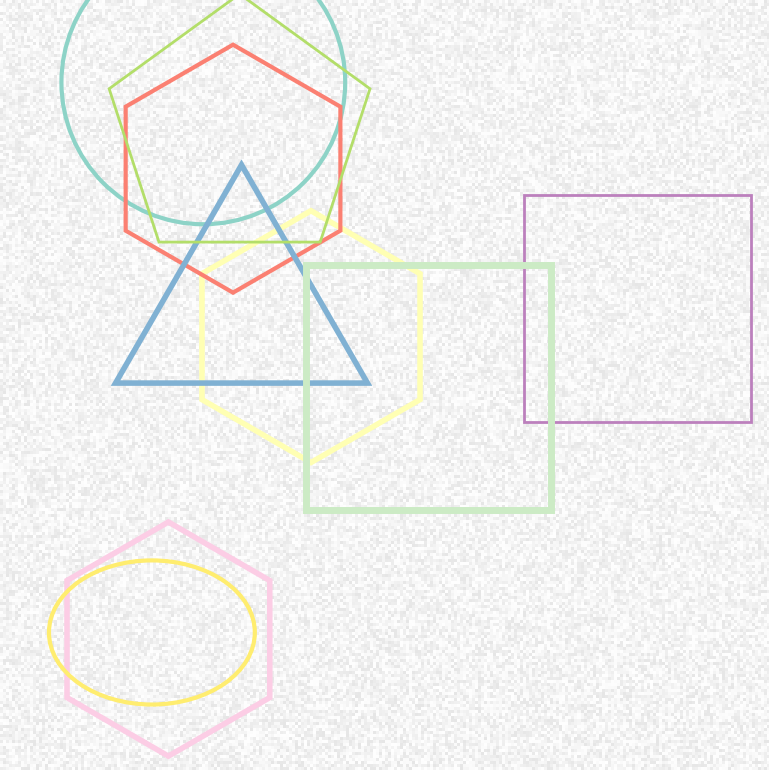[{"shape": "circle", "thickness": 1.5, "radius": 0.92, "center": [0.264, 0.893]}, {"shape": "hexagon", "thickness": 2, "radius": 0.82, "center": [0.404, 0.563]}, {"shape": "hexagon", "thickness": 1.5, "radius": 0.81, "center": [0.303, 0.781]}, {"shape": "triangle", "thickness": 2, "radius": 0.94, "center": [0.314, 0.597]}, {"shape": "pentagon", "thickness": 1, "radius": 0.89, "center": [0.311, 0.83]}, {"shape": "hexagon", "thickness": 2, "radius": 0.76, "center": [0.219, 0.17]}, {"shape": "square", "thickness": 1, "radius": 0.74, "center": [0.828, 0.599]}, {"shape": "square", "thickness": 2.5, "radius": 0.8, "center": [0.556, 0.496]}, {"shape": "oval", "thickness": 1.5, "radius": 0.67, "center": [0.197, 0.179]}]